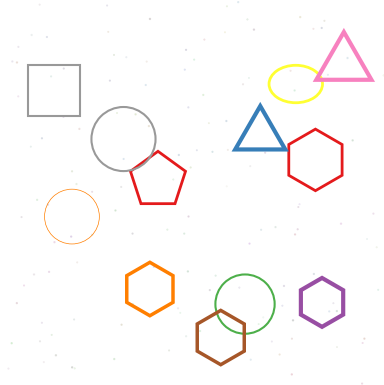[{"shape": "pentagon", "thickness": 2, "radius": 0.38, "center": [0.41, 0.532]}, {"shape": "hexagon", "thickness": 2, "radius": 0.4, "center": [0.819, 0.585]}, {"shape": "triangle", "thickness": 3, "radius": 0.38, "center": [0.676, 0.649]}, {"shape": "circle", "thickness": 1.5, "radius": 0.38, "center": [0.636, 0.21]}, {"shape": "hexagon", "thickness": 3, "radius": 0.32, "center": [0.836, 0.215]}, {"shape": "circle", "thickness": 0.5, "radius": 0.36, "center": [0.187, 0.437]}, {"shape": "hexagon", "thickness": 2.5, "radius": 0.35, "center": [0.389, 0.249]}, {"shape": "oval", "thickness": 2, "radius": 0.35, "center": [0.768, 0.782]}, {"shape": "hexagon", "thickness": 2.5, "radius": 0.35, "center": [0.573, 0.123]}, {"shape": "triangle", "thickness": 3, "radius": 0.41, "center": [0.893, 0.834]}, {"shape": "circle", "thickness": 1.5, "radius": 0.42, "center": [0.321, 0.639]}, {"shape": "square", "thickness": 1.5, "radius": 0.34, "center": [0.14, 0.765]}]